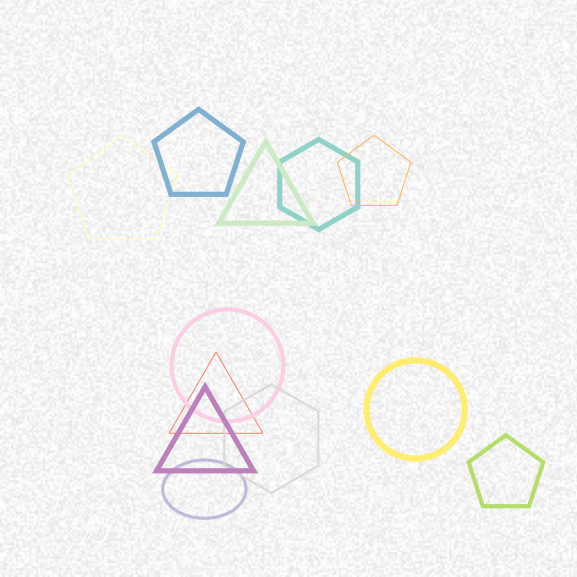[{"shape": "hexagon", "thickness": 2.5, "radius": 0.39, "center": [0.552, 0.68]}, {"shape": "pentagon", "thickness": 0.5, "radius": 0.5, "center": [0.212, 0.665]}, {"shape": "oval", "thickness": 1.5, "radius": 0.36, "center": [0.354, 0.152]}, {"shape": "triangle", "thickness": 0.5, "radius": 0.47, "center": [0.374, 0.296]}, {"shape": "pentagon", "thickness": 2.5, "radius": 0.41, "center": [0.344, 0.728]}, {"shape": "pentagon", "thickness": 0.5, "radius": 0.34, "center": [0.648, 0.698]}, {"shape": "pentagon", "thickness": 2, "radius": 0.34, "center": [0.876, 0.178]}, {"shape": "circle", "thickness": 2, "radius": 0.48, "center": [0.394, 0.366]}, {"shape": "hexagon", "thickness": 1, "radius": 0.47, "center": [0.47, 0.24]}, {"shape": "triangle", "thickness": 2.5, "radius": 0.48, "center": [0.355, 0.232]}, {"shape": "triangle", "thickness": 2.5, "radius": 0.47, "center": [0.46, 0.66]}, {"shape": "circle", "thickness": 3, "radius": 0.42, "center": [0.72, 0.29]}]